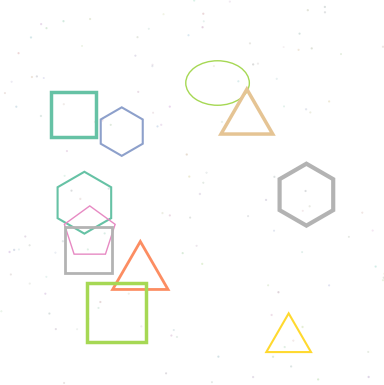[{"shape": "square", "thickness": 2.5, "radius": 0.3, "center": [0.191, 0.702]}, {"shape": "hexagon", "thickness": 1.5, "radius": 0.4, "center": [0.219, 0.473]}, {"shape": "triangle", "thickness": 2, "radius": 0.42, "center": [0.365, 0.29]}, {"shape": "hexagon", "thickness": 1.5, "radius": 0.32, "center": [0.316, 0.658]}, {"shape": "pentagon", "thickness": 1, "radius": 0.35, "center": [0.233, 0.396]}, {"shape": "oval", "thickness": 1, "radius": 0.41, "center": [0.565, 0.784]}, {"shape": "square", "thickness": 2.5, "radius": 0.39, "center": [0.302, 0.188]}, {"shape": "triangle", "thickness": 1.5, "radius": 0.33, "center": [0.75, 0.119]}, {"shape": "triangle", "thickness": 2.5, "radius": 0.39, "center": [0.641, 0.691]}, {"shape": "hexagon", "thickness": 3, "radius": 0.4, "center": [0.796, 0.494]}, {"shape": "square", "thickness": 2, "radius": 0.3, "center": [0.23, 0.35]}]